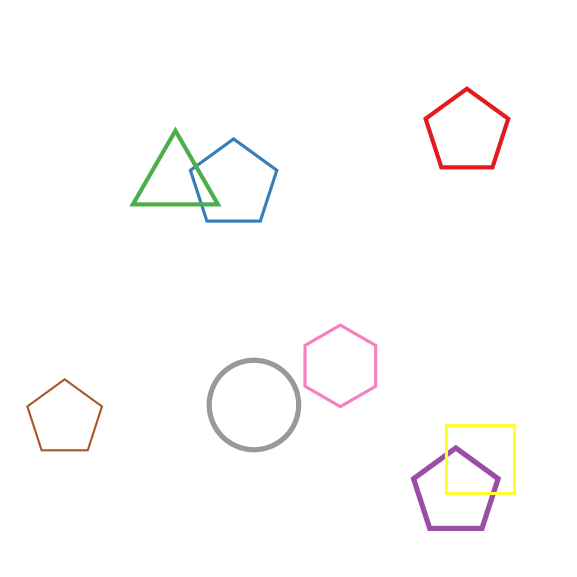[{"shape": "pentagon", "thickness": 2, "radius": 0.38, "center": [0.809, 0.77]}, {"shape": "pentagon", "thickness": 1.5, "radius": 0.39, "center": [0.405, 0.68]}, {"shape": "triangle", "thickness": 2, "radius": 0.43, "center": [0.304, 0.688]}, {"shape": "pentagon", "thickness": 2.5, "radius": 0.38, "center": [0.789, 0.146]}, {"shape": "square", "thickness": 1.5, "radius": 0.29, "center": [0.831, 0.205]}, {"shape": "pentagon", "thickness": 1, "radius": 0.34, "center": [0.112, 0.274]}, {"shape": "hexagon", "thickness": 1.5, "radius": 0.35, "center": [0.589, 0.366]}, {"shape": "circle", "thickness": 2.5, "radius": 0.39, "center": [0.44, 0.298]}]